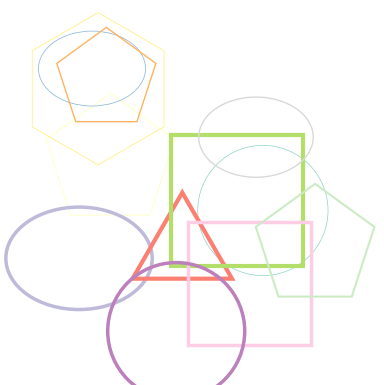[{"shape": "circle", "thickness": 0.5, "radius": 0.85, "center": [0.683, 0.453]}, {"shape": "pentagon", "thickness": 0.5, "radius": 0.88, "center": [0.287, 0.583]}, {"shape": "oval", "thickness": 2.5, "radius": 0.95, "center": [0.205, 0.329]}, {"shape": "triangle", "thickness": 3, "radius": 0.75, "center": [0.473, 0.351]}, {"shape": "oval", "thickness": 0.5, "radius": 0.7, "center": [0.239, 0.822]}, {"shape": "pentagon", "thickness": 1, "radius": 0.68, "center": [0.276, 0.793]}, {"shape": "square", "thickness": 3, "radius": 0.85, "center": [0.616, 0.479]}, {"shape": "square", "thickness": 2.5, "radius": 0.8, "center": [0.649, 0.264]}, {"shape": "oval", "thickness": 1, "radius": 0.74, "center": [0.665, 0.644]}, {"shape": "circle", "thickness": 2.5, "radius": 0.89, "center": [0.458, 0.14]}, {"shape": "pentagon", "thickness": 1.5, "radius": 0.81, "center": [0.818, 0.361]}, {"shape": "hexagon", "thickness": 0.5, "radius": 0.99, "center": [0.255, 0.77]}]